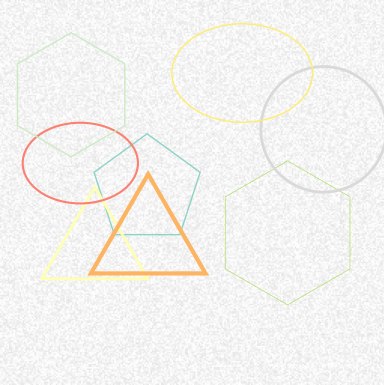[{"shape": "pentagon", "thickness": 1, "radius": 0.72, "center": [0.382, 0.508]}, {"shape": "triangle", "thickness": 2, "radius": 0.8, "center": [0.246, 0.355]}, {"shape": "oval", "thickness": 1.5, "radius": 0.75, "center": [0.209, 0.576]}, {"shape": "triangle", "thickness": 3, "radius": 0.86, "center": [0.385, 0.376]}, {"shape": "hexagon", "thickness": 0.5, "radius": 0.93, "center": [0.747, 0.395]}, {"shape": "circle", "thickness": 2, "radius": 0.82, "center": [0.841, 0.664]}, {"shape": "hexagon", "thickness": 1, "radius": 0.8, "center": [0.185, 0.754]}, {"shape": "oval", "thickness": 1, "radius": 0.91, "center": [0.629, 0.81]}]